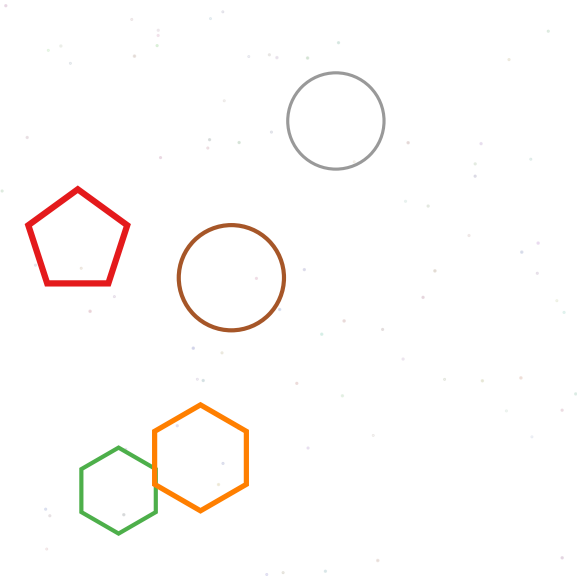[{"shape": "pentagon", "thickness": 3, "radius": 0.45, "center": [0.135, 0.581]}, {"shape": "hexagon", "thickness": 2, "radius": 0.37, "center": [0.205, 0.15]}, {"shape": "hexagon", "thickness": 2.5, "radius": 0.46, "center": [0.347, 0.206]}, {"shape": "circle", "thickness": 2, "radius": 0.46, "center": [0.401, 0.518]}, {"shape": "circle", "thickness": 1.5, "radius": 0.42, "center": [0.582, 0.79]}]